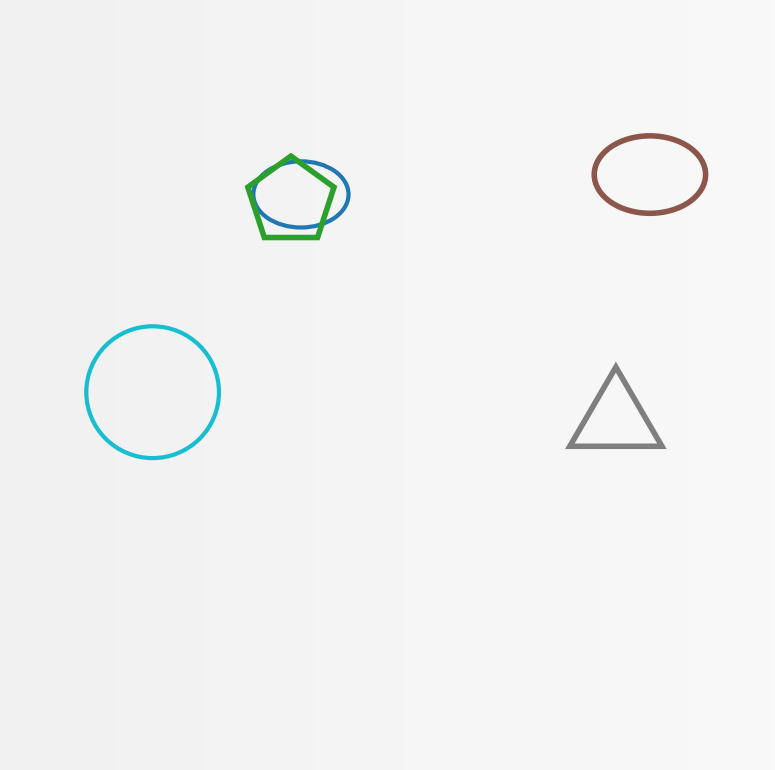[{"shape": "oval", "thickness": 1.5, "radius": 0.31, "center": [0.388, 0.748]}, {"shape": "pentagon", "thickness": 2, "radius": 0.29, "center": [0.375, 0.739]}, {"shape": "oval", "thickness": 2, "radius": 0.36, "center": [0.839, 0.773]}, {"shape": "triangle", "thickness": 2, "radius": 0.34, "center": [0.795, 0.455]}, {"shape": "circle", "thickness": 1.5, "radius": 0.43, "center": [0.197, 0.491]}]